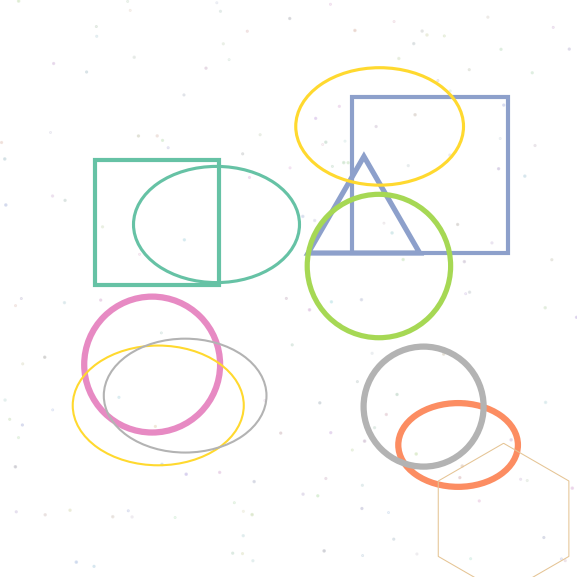[{"shape": "square", "thickness": 2, "radius": 0.54, "center": [0.272, 0.614]}, {"shape": "oval", "thickness": 1.5, "radius": 0.72, "center": [0.375, 0.61]}, {"shape": "oval", "thickness": 3, "radius": 0.52, "center": [0.793, 0.229]}, {"shape": "square", "thickness": 2, "radius": 0.67, "center": [0.744, 0.697]}, {"shape": "triangle", "thickness": 2.5, "radius": 0.56, "center": [0.63, 0.617]}, {"shape": "circle", "thickness": 3, "radius": 0.59, "center": [0.263, 0.368]}, {"shape": "circle", "thickness": 2.5, "radius": 0.62, "center": [0.656, 0.539]}, {"shape": "oval", "thickness": 1, "radius": 0.74, "center": [0.274, 0.297]}, {"shape": "oval", "thickness": 1.5, "radius": 0.73, "center": [0.657, 0.78]}, {"shape": "hexagon", "thickness": 0.5, "radius": 0.65, "center": [0.872, 0.101]}, {"shape": "oval", "thickness": 1, "radius": 0.7, "center": [0.321, 0.314]}, {"shape": "circle", "thickness": 3, "radius": 0.52, "center": [0.734, 0.295]}]